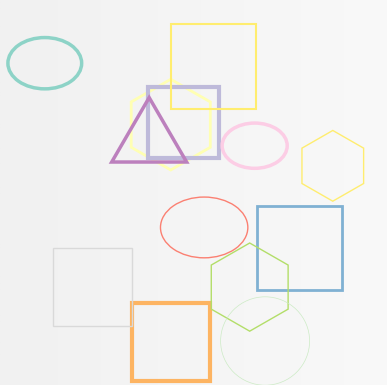[{"shape": "oval", "thickness": 2.5, "radius": 0.48, "center": [0.116, 0.836]}, {"shape": "hexagon", "thickness": 2, "radius": 0.59, "center": [0.441, 0.676]}, {"shape": "square", "thickness": 3, "radius": 0.46, "center": [0.474, 0.682]}, {"shape": "oval", "thickness": 1, "radius": 0.56, "center": [0.527, 0.409]}, {"shape": "square", "thickness": 2, "radius": 0.55, "center": [0.773, 0.355]}, {"shape": "square", "thickness": 3, "radius": 0.51, "center": [0.441, 0.111]}, {"shape": "hexagon", "thickness": 1, "radius": 0.57, "center": [0.644, 0.254]}, {"shape": "oval", "thickness": 2.5, "radius": 0.42, "center": [0.657, 0.622]}, {"shape": "square", "thickness": 1, "radius": 0.51, "center": [0.239, 0.254]}, {"shape": "triangle", "thickness": 2.5, "radius": 0.56, "center": [0.385, 0.635]}, {"shape": "circle", "thickness": 0.5, "radius": 0.57, "center": [0.684, 0.114]}, {"shape": "square", "thickness": 1.5, "radius": 0.55, "center": [0.551, 0.826]}, {"shape": "hexagon", "thickness": 1, "radius": 0.46, "center": [0.859, 0.569]}]